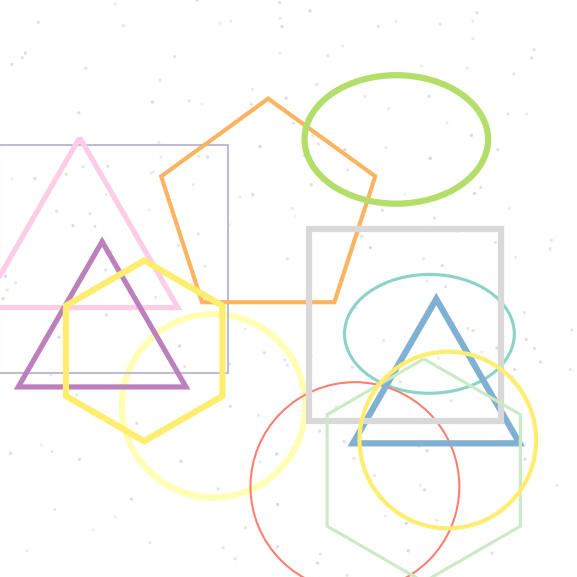[{"shape": "oval", "thickness": 1.5, "radius": 0.74, "center": [0.744, 0.421]}, {"shape": "circle", "thickness": 3, "radius": 0.79, "center": [0.37, 0.296]}, {"shape": "square", "thickness": 1, "radius": 0.99, "center": [0.196, 0.551]}, {"shape": "circle", "thickness": 1, "radius": 0.9, "center": [0.615, 0.157]}, {"shape": "triangle", "thickness": 3, "radius": 0.83, "center": [0.755, 0.315]}, {"shape": "pentagon", "thickness": 2, "radius": 0.97, "center": [0.464, 0.634]}, {"shape": "oval", "thickness": 3, "radius": 0.79, "center": [0.686, 0.758]}, {"shape": "triangle", "thickness": 2.5, "radius": 0.98, "center": [0.138, 0.565]}, {"shape": "square", "thickness": 3, "radius": 0.83, "center": [0.701, 0.436]}, {"shape": "triangle", "thickness": 2.5, "radius": 0.84, "center": [0.177, 0.413]}, {"shape": "hexagon", "thickness": 1.5, "radius": 0.97, "center": [0.734, 0.185]}, {"shape": "hexagon", "thickness": 3, "radius": 0.78, "center": [0.25, 0.392]}, {"shape": "circle", "thickness": 2, "radius": 0.76, "center": [0.775, 0.237]}]